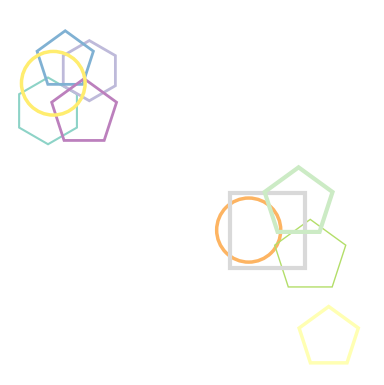[{"shape": "hexagon", "thickness": 1.5, "radius": 0.43, "center": [0.125, 0.712]}, {"shape": "pentagon", "thickness": 2.5, "radius": 0.4, "center": [0.854, 0.123]}, {"shape": "hexagon", "thickness": 2, "radius": 0.39, "center": [0.232, 0.816]}, {"shape": "pentagon", "thickness": 2, "radius": 0.38, "center": [0.169, 0.843]}, {"shape": "circle", "thickness": 2.5, "radius": 0.42, "center": [0.646, 0.402]}, {"shape": "pentagon", "thickness": 1, "radius": 0.49, "center": [0.806, 0.333]}, {"shape": "square", "thickness": 3, "radius": 0.49, "center": [0.694, 0.402]}, {"shape": "pentagon", "thickness": 2, "radius": 0.44, "center": [0.218, 0.707]}, {"shape": "pentagon", "thickness": 3, "radius": 0.46, "center": [0.776, 0.473]}, {"shape": "circle", "thickness": 2.5, "radius": 0.41, "center": [0.138, 0.784]}]